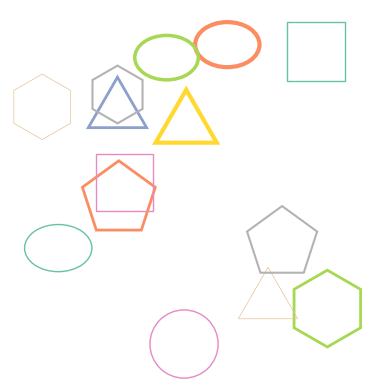[{"shape": "oval", "thickness": 1, "radius": 0.44, "center": [0.151, 0.356]}, {"shape": "square", "thickness": 1, "radius": 0.38, "center": [0.82, 0.867]}, {"shape": "pentagon", "thickness": 2, "radius": 0.5, "center": [0.309, 0.483]}, {"shape": "oval", "thickness": 3, "radius": 0.42, "center": [0.59, 0.884]}, {"shape": "triangle", "thickness": 2, "radius": 0.44, "center": [0.305, 0.712]}, {"shape": "square", "thickness": 1, "radius": 0.37, "center": [0.323, 0.527]}, {"shape": "circle", "thickness": 1, "radius": 0.44, "center": [0.478, 0.106]}, {"shape": "hexagon", "thickness": 2, "radius": 0.5, "center": [0.85, 0.198]}, {"shape": "oval", "thickness": 2.5, "radius": 0.41, "center": [0.433, 0.85]}, {"shape": "triangle", "thickness": 3, "radius": 0.46, "center": [0.484, 0.675]}, {"shape": "triangle", "thickness": 0.5, "radius": 0.45, "center": [0.696, 0.217]}, {"shape": "hexagon", "thickness": 0.5, "radius": 0.43, "center": [0.11, 0.723]}, {"shape": "pentagon", "thickness": 1.5, "radius": 0.48, "center": [0.733, 0.369]}, {"shape": "hexagon", "thickness": 1.5, "radius": 0.38, "center": [0.305, 0.755]}]